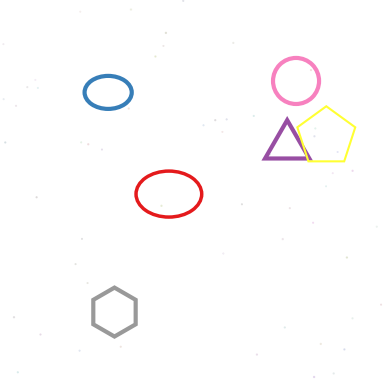[{"shape": "oval", "thickness": 2.5, "radius": 0.43, "center": [0.439, 0.496]}, {"shape": "oval", "thickness": 3, "radius": 0.31, "center": [0.281, 0.76]}, {"shape": "triangle", "thickness": 3, "radius": 0.33, "center": [0.746, 0.622]}, {"shape": "pentagon", "thickness": 1.5, "radius": 0.4, "center": [0.848, 0.645]}, {"shape": "circle", "thickness": 3, "radius": 0.3, "center": [0.769, 0.79]}, {"shape": "hexagon", "thickness": 3, "radius": 0.32, "center": [0.297, 0.189]}]